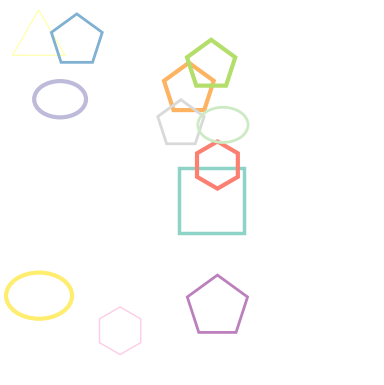[{"shape": "square", "thickness": 2.5, "radius": 0.42, "center": [0.549, 0.479]}, {"shape": "triangle", "thickness": 1, "radius": 0.39, "center": [0.101, 0.896]}, {"shape": "oval", "thickness": 3, "radius": 0.34, "center": [0.156, 0.742]}, {"shape": "hexagon", "thickness": 3, "radius": 0.31, "center": [0.565, 0.571]}, {"shape": "pentagon", "thickness": 2, "radius": 0.35, "center": [0.199, 0.894]}, {"shape": "pentagon", "thickness": 3, "radius": 0.34, "center": [0.491, 0.769]}, {"shape": "pentagon", "thickness": 3, "radius": 0.33, "center": [0.548, 0.831]}, {"shape": "hexagon", "thickness": 1, "radius": 0.31, "center": [0.312, 0.141]}, {"shape": "pentagon", "thickness": 2, "radius": 0.32, "center": [0.47, 0.678]}, {"shape": "pentagon", "thickness": 2, "radius": 0.41, "center": [0.565, 0.203]}, {"shape": "oval", "thickness": 2, "radius": 0.33, "center": [0.579, 0.676]}, {"shape": "oval", "thickness": 3, "radius": 0.43, "center": [0.101, 0.232]}]